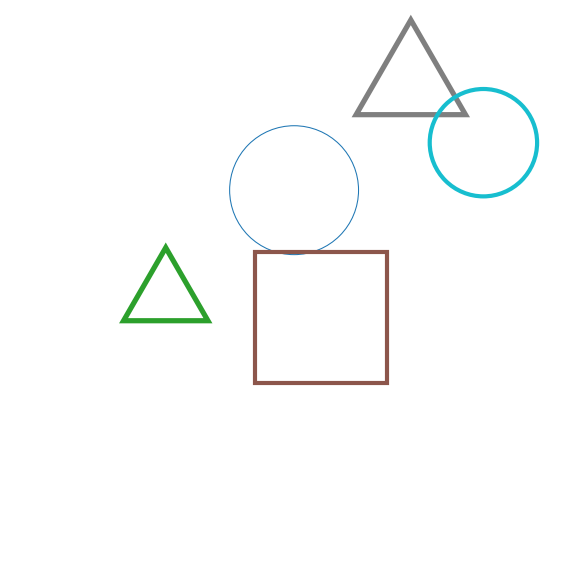[{"shape": "circle", "thickness": 0.5, "radius": 0.56, "center": [0.509, 0.67]}, {"shape": "triangle", "thickness": 2.5, "radius": 0.42, "center": [0.287, 0.486]}, {"shape": "square", "thickness": 2, "radius": 0.57, "center": [0.556, 0.45]}, {"shape": "triangle", "thickness": 2.5, "radius": 0.55, "center": [0.711, 0.855]}, {"shape": "circle", "thickness": 2, "radius": 0.46, "center": [0.837, 0.752]}]